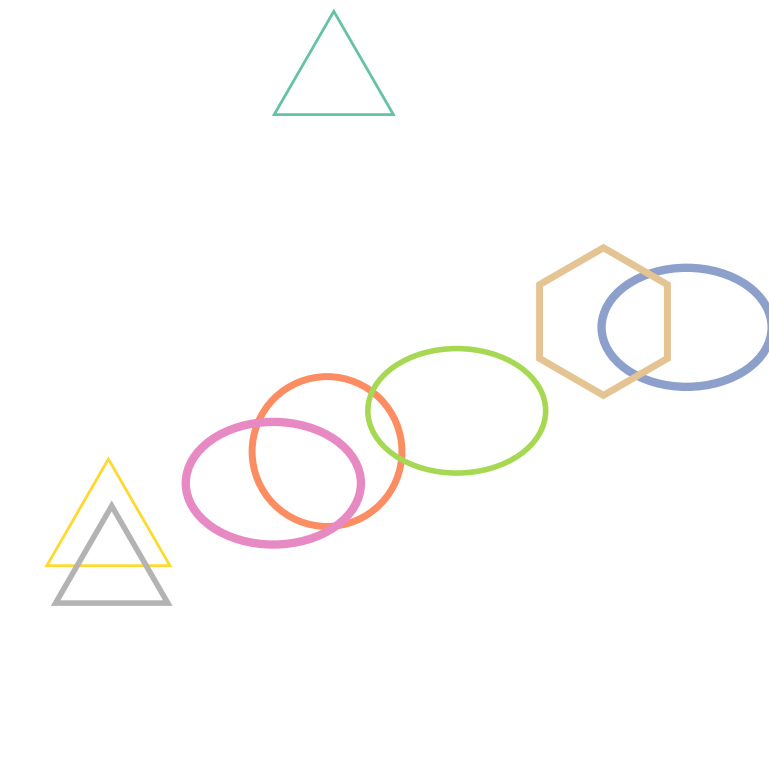[{"shape": "triangle", "thickness": 1, "radius": 0.45, "center": [0.434, 0.896]}, {"shape": "circle", "thickness": 2.5, "radius": 0.49, "center": [0.425, 0.414]}, {"shape": "oval", "thickness": 3, "radius": 0.55, "center": [0.892, 0.575]}, {"shape": "oval", "thickness": 3, "radius": 0.57, "center": [0.355, 0.372]}, {"shape": "oval", "thickness": 2, "radius": 0.58, "center": [0.593, 0.466]}, {"shape": "triangle", "thickness": 1, "radius": 0.46, "center": [0.141, 0.311]}, {"shape": "hexagon", "thickness": 2.5, "radius": 0.48, "center": [0.784, 0.582]}, {"shape": "triangle", "thickness": 2, "radius": 0.42, "center": [0.145, 0.259]}]